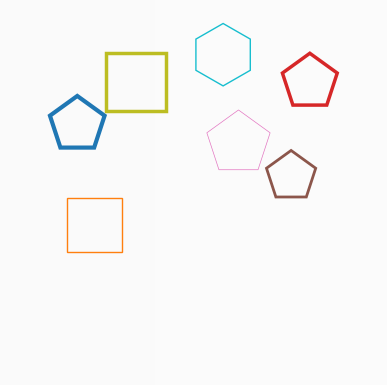[{"shape": "pentagon", "thickness": 3, "radius": 0.37, "center": [0.199, 0.677]}, {"shape": "square", "thickness": 1, "radius": 0.35, "center": [0.244, 0.416]}, {"shape": "pentagon", "thickness": 2.5, "radius": 0.37, "center": [0.8, 0.787]}, {"shape": "pentagon", "thickness": 2, "radius": 0.33, "center": [0.751, 0.542]}, {"shape": "pentagon", "thickness": 0.5, "radius": 0.43, "center": [0.615, 0.629]}, {"shape": "square", "thickness": 2.5, "radius": 0.38, "center": [0.351, 0.787]}, {"shape": "hexagon", "thickness": 1, "radius": 0.41, "center": [0.576, 0.858]}]